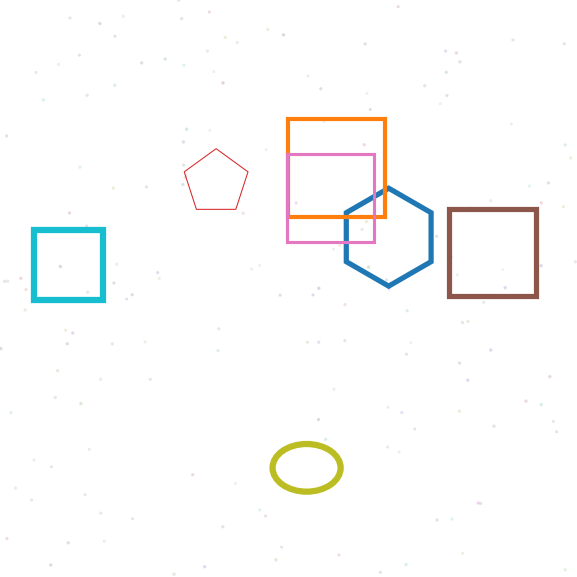[{"shape": "hexagon", "thickness": 2.5, "radius": 0.42, "center": [0.673, 0.588]}, {"shape": "square", "thickness": 2, "radius": 0.42, "center": [0.583, 0.709]}, {"shape": "pentagon", "thickness": 0.5, "radius": 0.29, "center": [0.374, 0.684]}, {"shape": "square", "thickness": 2.5, "radius": 0.38, "center": [0.853, 0.562]}, {"shape": "square", "thickness": 1.5, "radius": 0.38, "center": [0.573, 0.656]}, {"shape": "oval", "thickness": 3, "radius": 0.29, "center": [0.531, 0.189]}, {"shape": "square", "thickness": 3, "radius": 0.3, "center": [0.118, 0.54]}]